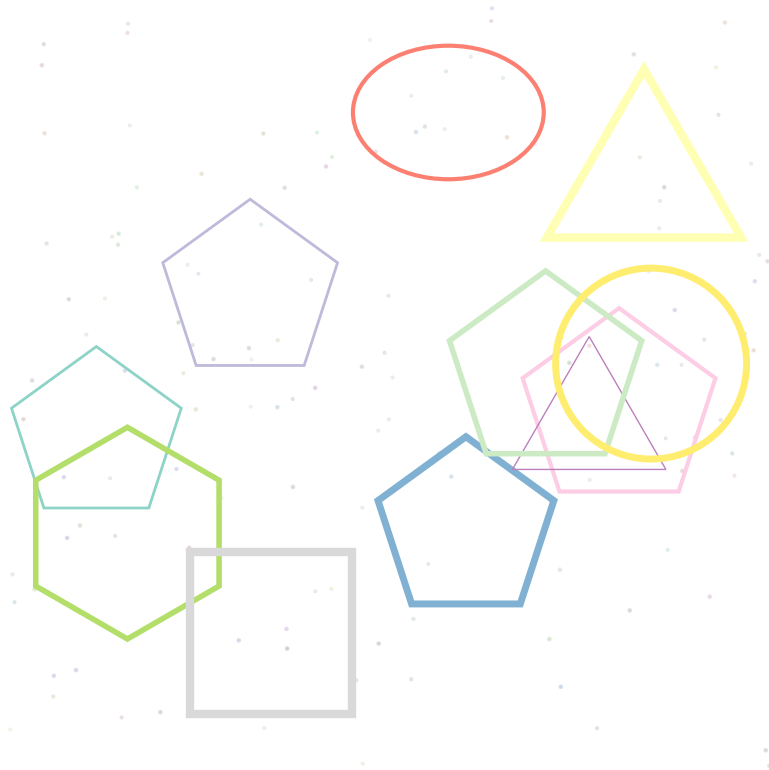[{"shape": "pentagon", "thickness": 1, "radius": 0.58, "center": [0.125, 0.434]}, {"shape": "triangle", "thickness": 3, "radius": 0.73, "center": [0.836, 0.764]}, {"shape": "pentagon", "thickness": 1, "radius": 0.6, "center": [0.325, 0.622]}, {"shape": "oval", "thickness": 1.5, "radius": 0.62, "center": [0.582, 0.854]}, {"shape": "pentagon", "thickness": 2.5, "radius": 0.6, "center": [0.605, 0.313]}, {"shape": "hexagon", "thickness": 2, "radius": 0.69, "center": [0.165, 0.308]}, {"shape": "pentagon", "thickness": 1.5, "radius": 0.66, "center": [0.804, 0.468]}, {"shape": "square", "thickness": 3, "radius": 0.53, "center": [0.352, 0.178]}, {"shape": "triangle", "thickness": 0.5, "radius": 0.58, "center": [0.765, 0.448]}, {"shape": "pentagon", "thickness": 2, "radius": 0.66, "center": [0.709, 0.517]}, {"shape": "circle", "thickness": 2.5, "radius": 0.62, "center": [0.846, 0.528]}]